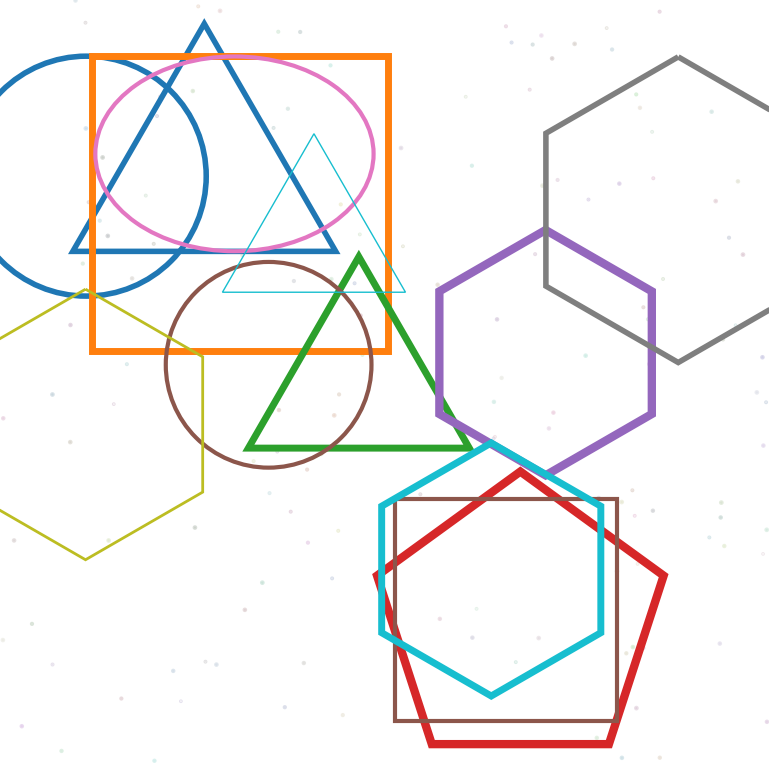[{"shape": "circle", "thickness": 2, "radius": 0.78, "center": [0.112, 0.771]}, {"shape": "triangle", "thickness": 2, "radius": 0.99, "center": [0.265, 0.772]}, {"shape": "square", "thickness": 2.5, "radius": 0.96, "center": [0.312, 0.735]}, {"shape": "triangle", "thickness": 2.5, "radius": 0.83, "center": [0.466, 0.501]}, {"shape": "pentagon", "thickness": 3, "radius": 0.98, "center": [0.676, 0.192]}, {"shape": "hexagon", "thickness": 3, "radius": 0.8, "center": [0.709, 0.542]}, {"shape": "circle", "thickness": 1.5, "radius": 0.67, "center": [0.349, 0.526]}, {"shape": "square", "thickness": 1.5, "radius": 0.72, "center": [0.657, 0.208]}, {"shape": "oval", "thickness": 1.5, "radius": 0.9, "center": [0.304, 0.8]}, {"shape": "hexagon", "thickness": 2, "radius": 0.99, "center": [0.881, 0.728]}, {"shape": "hexagon", "thickness": 1, "radius": 0.88, "center": [0.111, 0.449]}, {"shape": "triangle", "thickness": 0.5, "radius": 0.69, "center": [0.408, 0.689]}, {"shape": "hexagon", "thickness": 2.5, "radius": 0.82, "center": [0.638, 0.26]}]